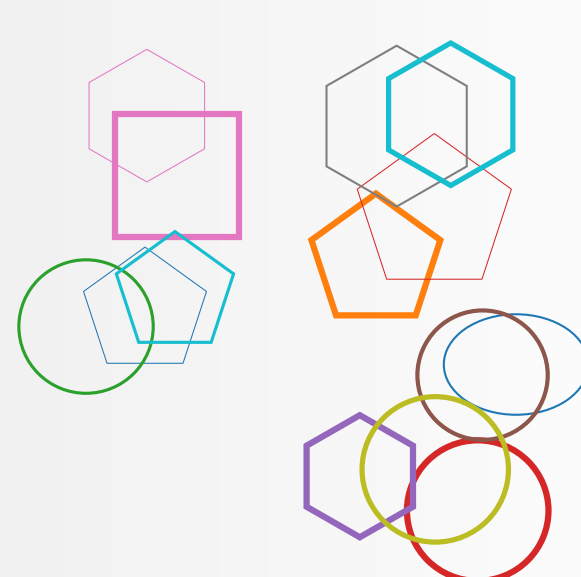[{"shape": "oval", "thickness": 1, "radius": 0.62, "center": [0.888, 0.368]}, {"shape": "pentagon", "thickness": 0.5, "radius": 0.56, "center": [0.249, 0.46]}, {"shape": "pentagon", "thickness": 3, "radius": 0.58, "center": [0.647, 0.547]}, {"shape": "circle", "thickness": 1.5, "radius": 0.58, "center": [0.148, 0.434]}, {"shape": "pentagon", "thickness": 0.5, "radius": 0.7, "center": [0.747, 0.628]}, {"shape": "circle", "thickness": 3, "radius": 0.61, "center": [0.822, 0.115]}, {"shape": "hexagon", "thickness": 3, "radius": 0.53, "center": [0.619, 0.175]}, {"shape": "circle", "thickness": 2, "radius": 0.56, "center": [0.83, 0.349]}, {"shape": "square", "thickness": 3, "radius": 0.53, "center": [0.305, 0.695]}, {"shape": "hexagon", "thickness": 0.5, "radius": 0.57, "center": [0.253, 0.799]}, {"shape": "hexagon", "thickness": 1, "radius": 0.7, "center": [0.682, 0.781]}, {"shape": "circle", "thickness": 2.5, "radius": 0.63, "center": [0.749, 0.186]}, {"shape": "hexagon", "thickness": 2.5, "radius": 0.62, "center": [0.775, 0.801]}, {"shape": "pentagon", "thickness": 1.5, "radius": 0.53, "center": [0.301, 0.492]}]